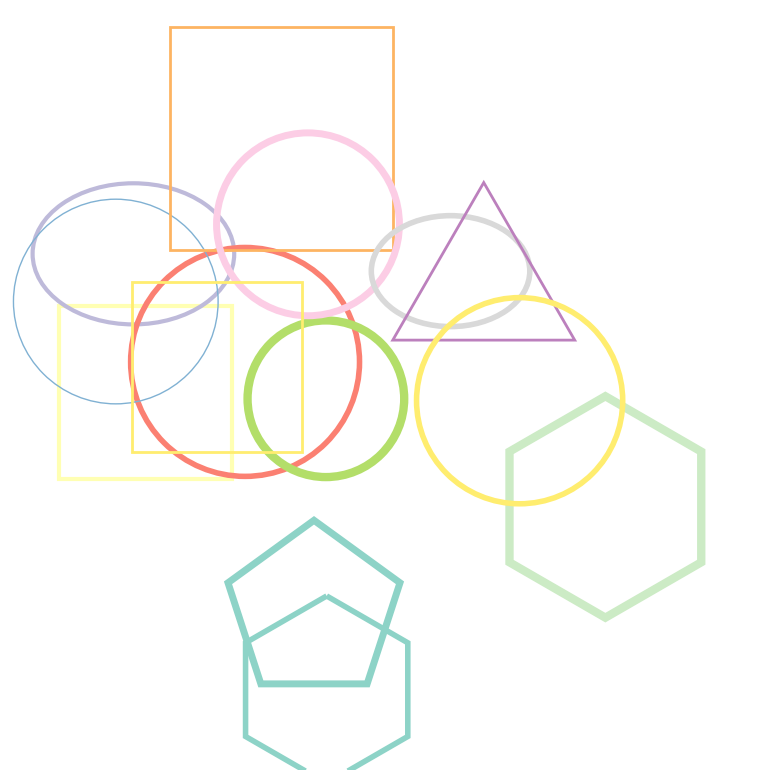[{"shape": "hexagon", "thickness": 2, "radius": 0.61, "center": [0.424, 0.104]}, {"shape": "pentagon", "thickness": 2.5, "radius": 0.59, "center": [0.408, 0.207]}, {"shape": "square", "thickness": 1.5, "radius": 0.56, "center": [0.189, 0.49]}, {"shape": "oval", "thickness": 1.5, "radius": 0.65, "center": [0.173, 0.67]}, {"shape": "circle", "thickness": 2, "radius": 0.74, "center": [0.318, 0.53]}, {"shape": "circle", "thickness": 0.5, "radius": 0.66, "center": [0.15, 0.608]}, {"shape": "square", "thickness": 1, "radius": 0.72, "center": [0.366, 0.82]}, {"shape": "circle", "thickness": 3, "radius": 0.51, "center": [0.423, 0.482]}, {"shape": "circle", "thickness": 2.5, "radius": 0.59, "center": [0.4, 0.709]}, {"shape": "oval", "thickness": 2, "radius": 0.51, "center": [0.585, 0.648]}, {"shape": "triangle", "thickness": 1, "radius": 0.68, "center": [0.628, 0.626]}, {"shape": "hexagon", "thickness": 3, "radius": 0.72, "center": [0.786, 0.342]}, {"shape": "circle", "thickness": 2, "radius": 0.67, "center": [0.675, 0.48]}, {"shape": "square", "thickness": 1, "radius": 0.55, "center": [0.281, 0.523]}]